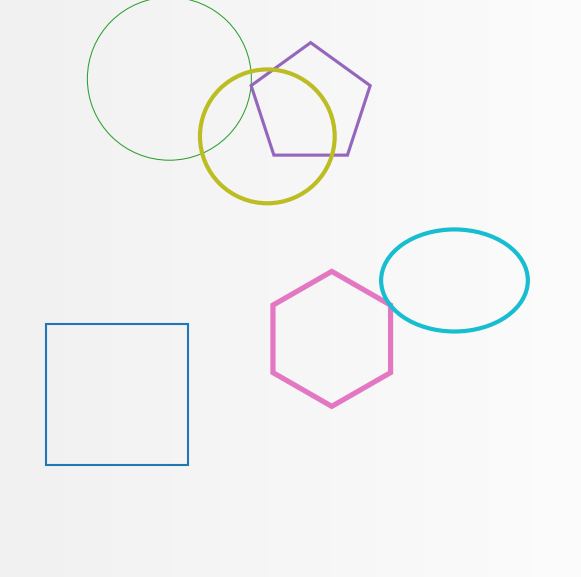[{"shape": "square", "thickness": 1, "radius": 0.61, "center": [0.201, 0.316]}, {"shape": "circle", "thickness": 0.5, "radius": 0.71, "center": [0.291, 0.863]}, {"shape": "pentagon", "thickness": 1.5, "radius": 0.54, "center": [0.534, 0.818]}, {"shape": "hexagon", "thickness": 2.5, "radius": 0.58, "center": [0.571, 0.412]}, {"shape": "circle", "thickness": 2, "radius": 0.58, "center": [0.46, 0.763]}, {"shape": "oval", "thickness": 2, "radius": 0.63, "center": [0.782, 0.513]}]